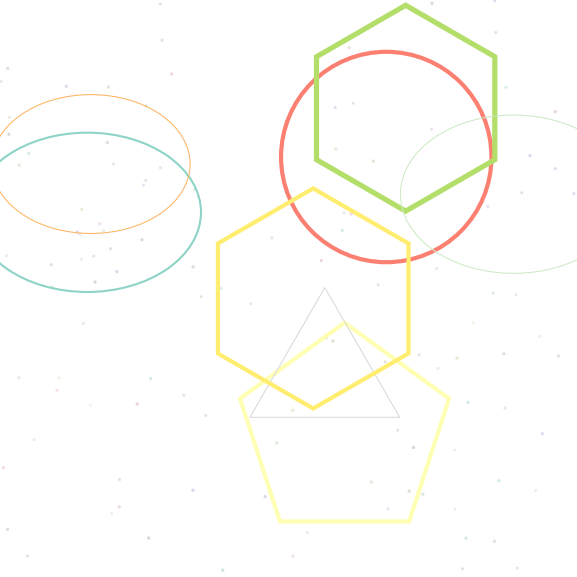[{"shape": "oval", "thickness": 1, "radius": 0.99, "center": [0.151, 0.631]}, {"shape": "pentagon", "thickness": 2, "radius": 0.95, "center": [0.597, 0.25]}, {"shape": "circle", "thickness": 2, "radius": 0.91, "center": [0.669, 0.727]}, {"shape": "oval", "thickness": 0.5, "radius": 0.86, "center": [0.157, 0.715]}, {"shape": "hexagon", "thickness": 2.5, "radius": 0.89, "center": [0.702, 0.812]}, {"shape": "triangle", "thickness": 0.5, "radius": 0.75, "center": [0.562, 0.351]}, {"shape": "oval", "thickness": 0.5, "radius": 0.98, "center": [0.889, 0.663]}, {"shape": "hexagon", "thickness": 2, "radius": 0.95, "center": [0.542, 0.482]}]